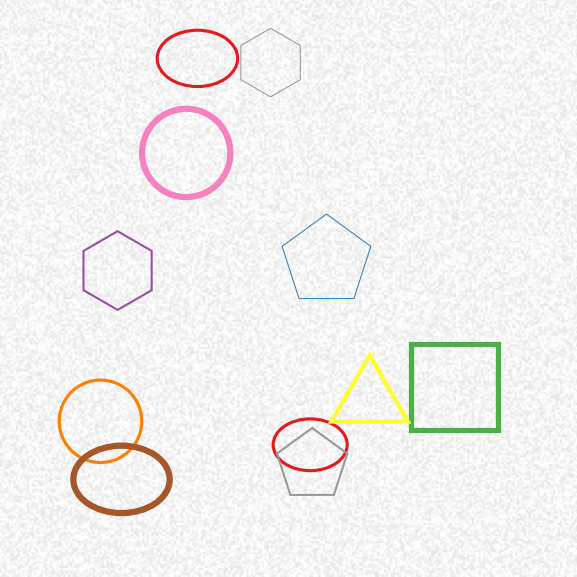[{"shape": "oval", "thickness": 1.5, "radius": 0.35, "center": [0.342, 0.898]}, {"shape": "oval", "thickness": 1.5, "radius": 0.32, "center": [0.537, 0.229]}, {"shape": "pentagon", "thickness": 0.5, "radius": 0.4, "center": [0.565, 0.548]}, {"shape": "square", "thickness": 2.5, "radius": 0.37, "center": [0.787, 0.329]}, {"shape": "hexagon", "thickness": 1, "radius": 0.34, "center": [0.204, 0.531]}, {"shape": "circle", "thickness": 1.5, "radius": 0.36, "center": [0.174, 0.27]}, {"shape": "triangle", "thickness": 2, "radius": 0.38, "center": [0.64, 0.307]}, {"shape": "oval", "thickness": 3, "radius": 0.42, "center": [0.21, 0.169]}, {"shape": "circle", "thickness": 3, "radius": 0.38, "center": [0.322, 0.734]}, {"shape": "pentagon", "thickness": 1, "radius": 0.32, "center": [0.54, 0.194]}, {"shape": "hexagon", "thickness": 0.5, "radius": 0.3, "center": [0.469, 0.891]}]